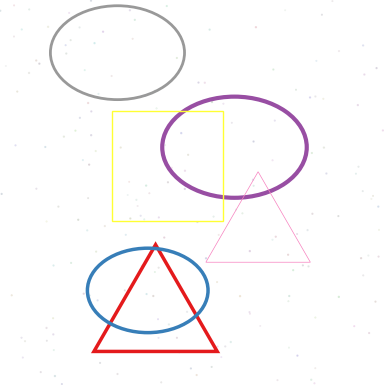[{"shape": "triangle", "thickness": 2.5, "radius": 0.92, "center": [0.404, 0.18]}, {"shape": "oval", "thickness": 2.5, "radius": 0.78, "center": [0.384, 0.246]}, {"shape": "oval", "thickness": 3, "radius": 0.94, "center": [0.609, 0.618]}, {"shape": "square", "thickness": 1, "radius": 0.72, "center": [0.435, 0.569]}, {"shape": "triangle", "thickness": 0.5, "radius": 0.78, "center": [0.67, 0.397]}, {"shape": "oval", "thickness": 2, "radius": 0.87, "center": [0.305, 0.863]}]